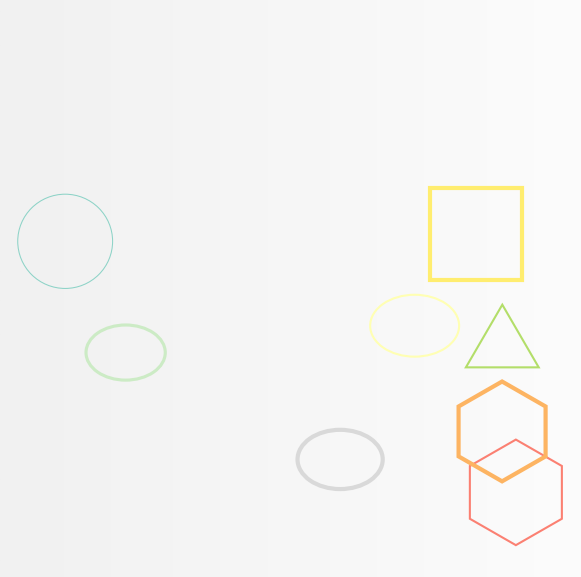[{"shape": "circle", "thickness": 0.5, "radius": 0.41, "center": [0.112, 0.581]}, {"shape": "oval", "thickness": 1, "radius": 0.38, "center": [0.713, 0.435]}, {"shape": "hexagon", "thickness": 1, "radius": 0.46, "center": [0.888, 0.147]}, {"shape": "hexagon", "thickness": 2, "radius": 0.43, "center": [0.864, 0.252]}, {"shape": "triangle", "thickness": 1, "radius": 0.36, "center": [0.864, 0.399]}, {"shape": "oval", "thickness": 2, "radius": 0.37, "center": [0.585, 0.204]}, {"shape": "oval", "thickness": 1.5, "radius": 0.34, "center": [0.216, 0.389]}, {"shape": "square", "thickness": 2, "radius": 0.4, "center": [0.819, 0.594]}]